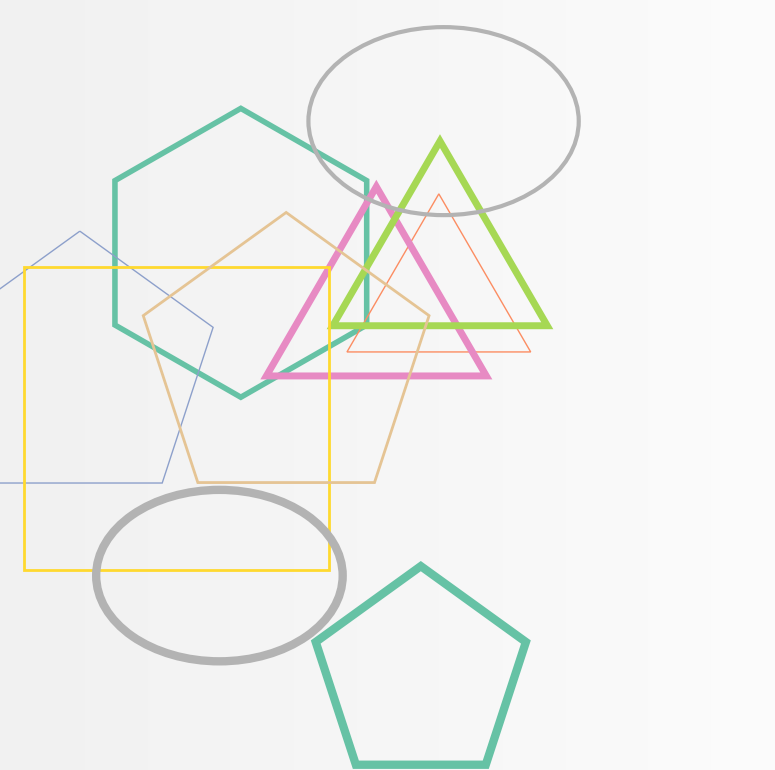[{"shape": "hexagon", "thickness": 2, "radius": 0.94, "center": [0.311, 0.672]}, {"shape": "pentagon", "thickness": 3, "radius": 0.71, "center": [0.543, 0.122]}, {"shape": "triangle", "thickness": 0.5, "radius": 0.68, "center": [0.566, 0.611]}, {"shape": "pentagon", "thickness": 0.5, "radius": 0.9, "center": [0.103, 0.519]}, {"shape": "triangle", "thickness": 2.5, "radius": 0.82, "center": [0.486, 0.594]}, {"shape": "triangle", "thickness": 2.5, "radius": 0.8, "center": [0.568, 0.657]}, {"shape": "square", "thickness": 1, "radius": 0.99, "center": [0.228, 0.456]}, {"shape": "pentagon", "thickness": 1, "radius": 0.97, "center": [0.369, 0.53]}, {"shape": "oval", "thickness": 3, "radius": 0.8, "center": [0.283, 0.252]}, {"shape": "oval", "thickness": 1.5, "radius": 0.87, "center": [0.572, 0.843]}]